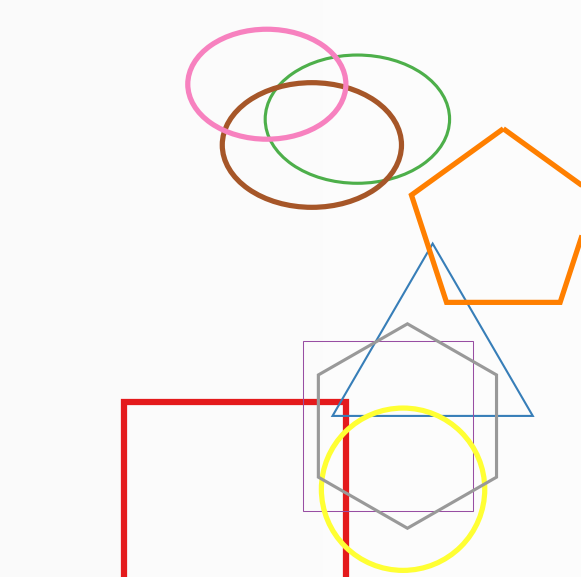[{"shape": "square", "thickness": 3, "radius": 0.95, "center": [0.404, 0.113]}, {"shape": "triangle", "thickness": 1, "radius": 0.99, "center": [0.744, 0.378]}, {"shape": "oval", "thickness": 1.5, "radius": 0.79, "center": [0.615, 0.793]}, {"shape": "square", "thickness": 0.5, "radius": 0.73, "center": [0.668, 0.261]}, {"shape": "pentagon", "thickness": 2.5, "radius": 0.83, "center": [0.866, 0.61]}, {"shape": "circle", "thickness": 2.5, "radius": 0.7, "center": [0.693, 0.152]}, {"shape": "oval", "thickness": 2.5, "radius": 0.77, "center": [0.537, 0.748]}, {"shape": "oval", "thickness": 2.5, "radius": 0.68, "center": [0.459, 0.853]}, {"shape": "hexagon", "thickness": 1.5, "radius": 0.88, "center": [0.701, 0.261]}]